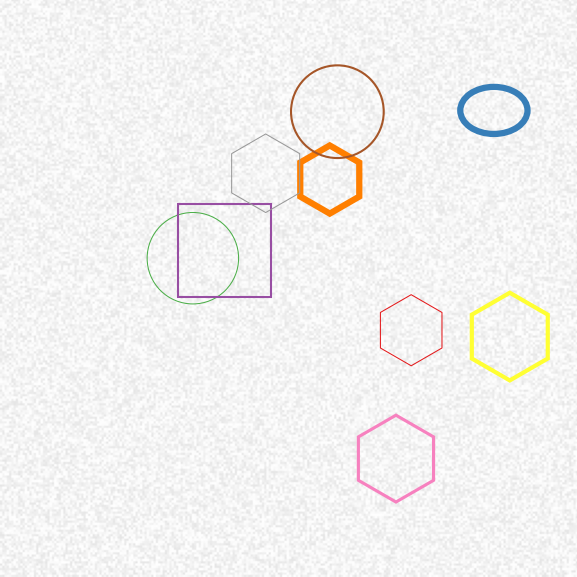[{"shape": "hexagon", "thickness": 0.5, "radius": 0.31, "center": [0.712, 0.427]}, {"shape": "oval", "thickness": 3, "radius": 0.29, "center": [0.855, 0.808]}, {"shape": "circle", "thickness": 0.5, "radius": 0.4, "center": [0.334, 0.552]}, {"shape": "square", "thickness": 1, "radius": 0.4, "center": [0.389, 0.566]}, {"shape": "hexagon", "thickness": 3, "radius": 0.29, "center": [0.571, 0.688]}, {"shape": "hexagon", "thickness": 2, "radius": 0.38, "center": [0.883, 0.416]}, {"shape": "circle", "thickness": 1, "radius": 0.4, "center": [0.584, 0.806]}, {"shape": "hexagon", "thickness": 1.5, "radius": 0.38, "center": [0.686, 0.205]}, {"shape": "hexagon", "thickness": 0.5, "radius": 0.34, "center": [0.46, 0.699]}]